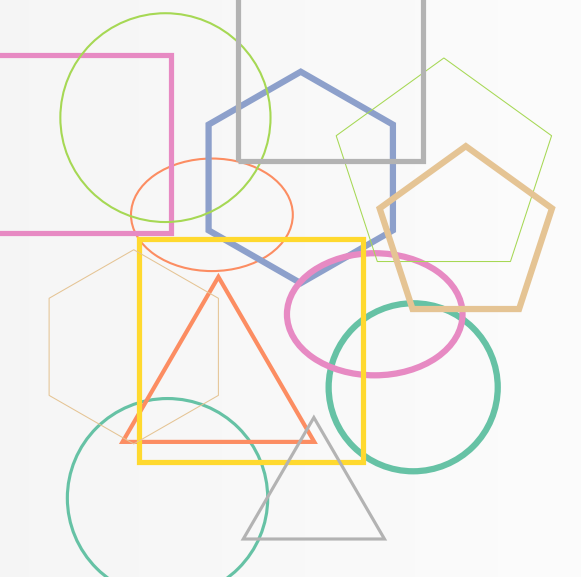[{"shape": "circle", "thickness": 1.5, "radius": 0.86, "center": [0.288, 0.137]}, {"shape": "circle", "thickness": 3, "radius": 0.73, "center": [0.711, 0.329]}, {"shape": "oval", "thickness": 1, "radius": 0.7, "center": [0.365, 0.627]}, {"shape": "triangle", "thickness": 2, "radius": 0.95, "center": [0.376, 0.329]}, {"shape": "hexagon", "thickness": 3, "radius": 0.92, "center": [0.517, 0.692]}, {"shape": "oval", "thickness": 3, "radius": 0.76, "center": [0.645, 0.455]}, {"shape": "square", "thickness": 2.5, "radius": 0.77, "center": [0.139, 0.75]}, {"shape": "circle", "thickness": 1, "radius": 0.9, "center": [0.285, 0.795]}, {"shape": "pentagon", "thickness": 0.5, "radius": 0.97, "center": [0.764, 0.704]}, {"shape": "square", "thickness": 2.5, "radius": 0.96, "center": [0.432, 0.392]}, {"shape": "hexagon", "thickness": 0.5, "radius": 0.84, "center": [0.23, 0.399]}, {"shape": "pentagon", "thickness": 3, "radius": 0.78, "center": [0.801, 0.59]}, {"shape": "triangle", "thickness": 1.5, "radius": 0.7, "center": [0.54, 0.136]}, {"shape": "square", "thickness": 2.5, "radius": 0.79, "center": [0.569, 0.879]}]